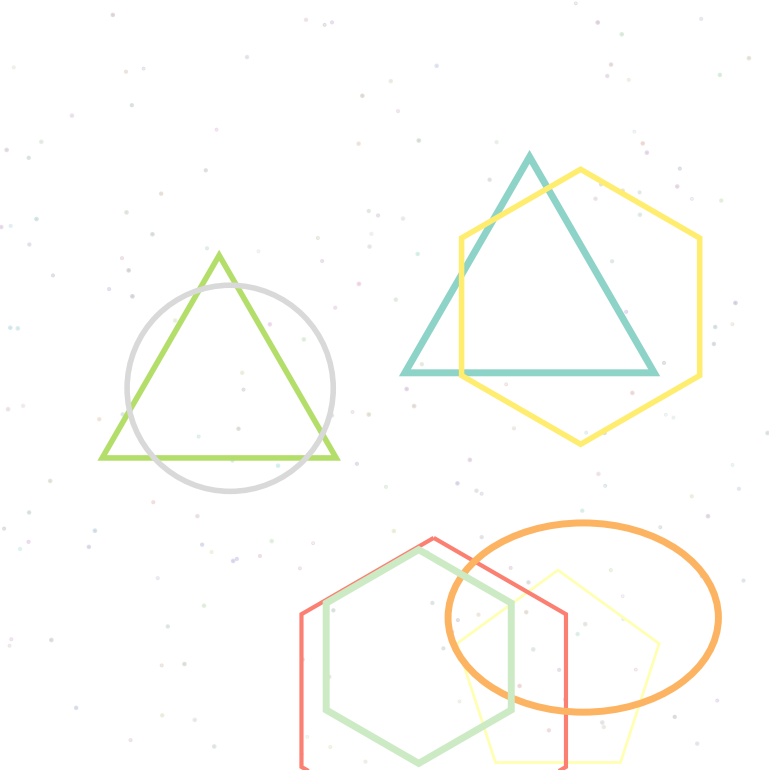[{"shape": "triangle", "thickness": 2.5, "radius": 0.93, "center": [0.688, 0.609]}, {"shape": "pentagon", "thickness": 1, "radius": 0.69, "center": [0.725, 0.121]}, {"shape": "hexagon", "thickness": 1.5, "radius": 0.99, "center": [0.563, 0.103]}, {"shape": "oval", "thickness": 2.5, "radius": 0.88, "center": [0.757, 0.198]}, {"shape": "triangle", "thickness": 2, "radius": 0.88, "center": [0.285, 0.493]}, {"shape": "circle", "thickness": 2, "radius": 0.67, "center": [0.299, 0.496]}, {"shape": "hexagon", "thickness": 2.5, "radius": 0.69, "center": [0.544, 0.147]}, {"shape": "hexagon", "thickness": 2, "radius": 0.89, "center": [0.754, 0.602]}]